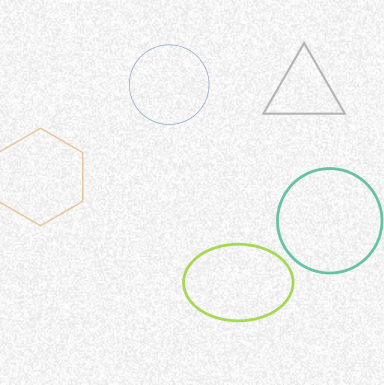[{"shape": "circle", "thickness": 2, "radius": 0.68, "center": [0.856, 0.426]}, {"shape": "circle", "thickness": 0.5, "radius": 0.52, "center": [0.439, 0.78]}, {"shape": "oval", "thickness": 2, "radius": 0.71, "center": [0.619, 0.266]}, {"shape": "hexagon", "thickness": 1, "radius": 0.63, "center": [0.105, 0.54]}, {"shape": "triangle", "thickness": 1.5, "radius": 0.61, "center": [0.79, 0.766]}]